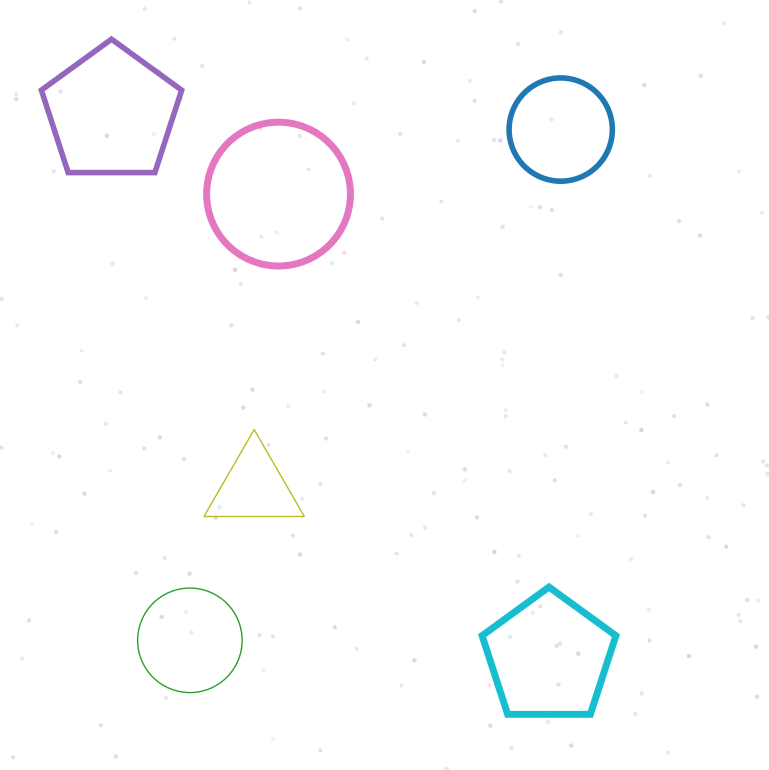[{"shape": "circle", "thickness": 2, "radius": 0.34, "center": [0.728, 0.832]}, {"shape": "circle", "thickness": 0.5, "radius": 0.34, "center": [0.247, 0.168]}, {"shape": "pentagon", "thickness": 2, "radius": 0.48, "center": [0.145, 0.853]}, {"shape": "circle", "thickness": 2.5, "radius": 0.47, "center": [0.362, 0.748]}, {"shape": "triangle", "thickness": 0.5, "radius": 0.38, "center": [0.33, 0.367]}, {"shape": "pentagon", "thickness": 2.5, "radius": 0.46, "center": [0.713, 0.146]}]